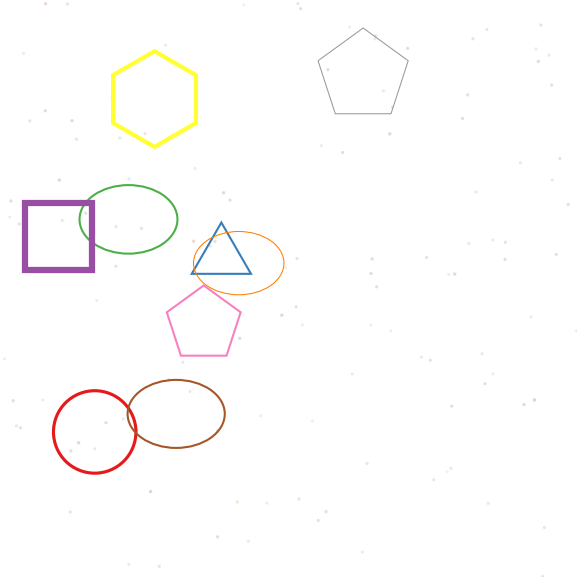[{"shape": "circle", "thickness": 1.5, "radius": 0.36, "center": [0.164, 0.251]}, {"shape": "triangle", "thickness": 1, "radius": 0.3, "center": [0.383, 0.555]}, {"shape": "oval", "thickness": 1, "radius": 0.42, "center": [0.222, 0.619]}, {"shape": "square", "thickness": 3, "radius": 0.29, "center": [0.102, 0.589]}, {"shape": "oval", "thickness": 0.5, "radius": 0.39, "center": [0.413, 0.543]}, {"shape": "hexagon", "thickness": 2, "radius": 0.41, "center": [0.268, 0.828]}, {"shape": "oval", "thickness": 1, "radius": 0.42, "center": [0.305, 0.282]}, {"shape": "pentagon", "thickness": 1, "radius": 0.34, "center": [0.353, 0.438]}, {"shape": "pentagon", "thickness": 0.5, "radius": 0.41, "center": [0.629, 0.869]}]